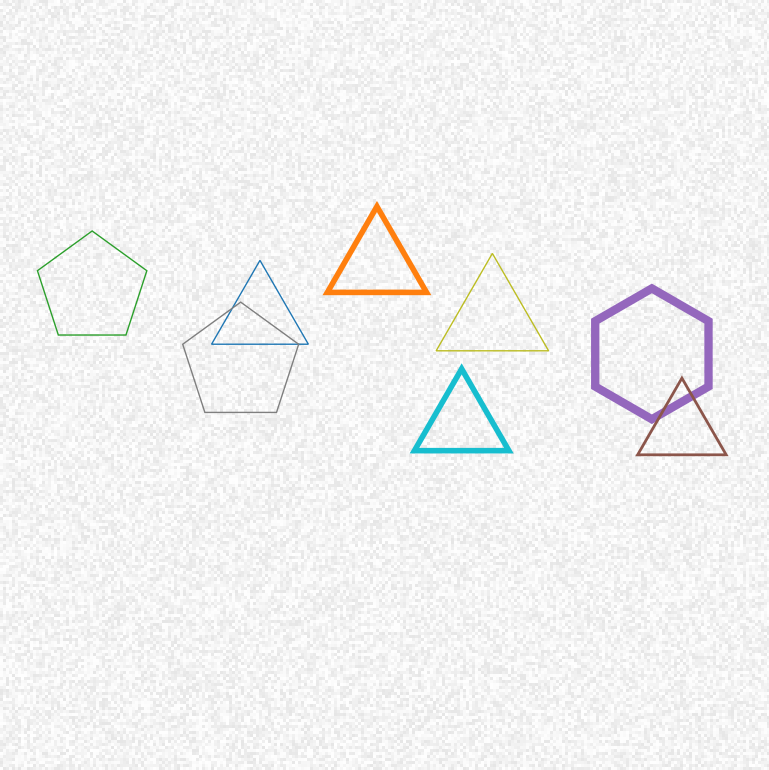[{"shape": "triangle", "thickness": 0.5, "radius": 0.36, "center": [0.338, 0.589]}, {"shape": "triangle", "thickness": 2, "radius": 0.37, "center": [0.49, 0.657]}, {"shape": "pentagon", "thickness": 0.5, "radius": 0.37, "center": [0.12, 0.625]}, {"shape": "hexagon", "thickness": 3, "radius": 0.42, "center": [0.847, 0.54]}, {"shape": "triangle", "thickness": 1, "radius": 0.33, "center": [0.886, 0.443]}, {"shape": "pentagon", "thickness": 0.5, "radius": 0.4, "center": [0.313, 0.528]}, {"shape": "triangle", "thickness": 0.5, "radius": 0.42, "center": [0.639, 0.587]}, {"shape": "triangle", "thickness": 2, "radius": 0.35, "center": [0.6, 0.45]}]